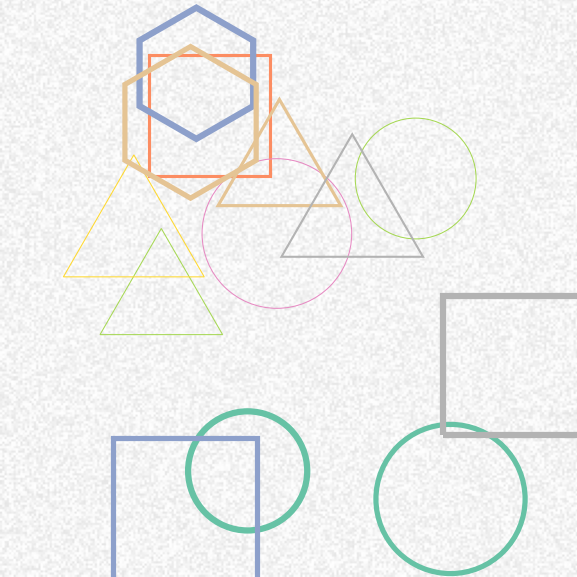[{"shape": "circle", "thickness": 3, "radius": 0.52, "center": [0.429, 0.184]}, {"shape": "circle", "thickness": 2.5, "radius": 0.65, "center": [0.78, 0.135]}, {"shape": "square", "thickness": 1.5, "radius": 0.52, "center": [0.362, 0.799]}, {"shape": "hexagon", "thickness": 3, "radius": 0.57, "center": [0.34, 0.872]}, {"shape": "square", "thickness": 2.5, "radius": 0.62, "center": [0.32, 0.117]}, {"shape": "circle", "thickness": 0.5, "radius": 0.65, "center": [0.479, 0.595]}, {"shape": "circle", "thickness": 0.5, "radius": 0.52, "center": [0.72, 0.69]}, {"shape": "triangle", "thickness": 0.5, "radius": 0.61, "center": [0.279, 0.481]}, {"shape": "triangle", "thickness": 0.5, "radius": 0.7, "center": [0.232, 0.59]}, {"shape": "triangle", "thickness": 1.5, "radius": 0.61, "center": [0.484, 0.704]}, {"shape": "hexagon", "thickness": 2.5, "radius": 0.66, "center": [0.33, 0.787]}, {"shape": "triangle", "thickness": 1, "radius": 0.71, "center": [0.61, 0.625]}, {"shape": "square", "thickness": 3, "radius": 0.6, "center": [0.888, 0.367]}]